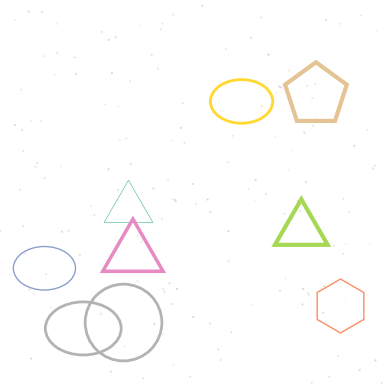[{"shape": "triangle", "thickness": 0.5, "radius": 0.37, "center": [0.334, 0.459]}, {"shape": "hexagon", "thickness": 1, "radius": 0.35, "center": [0.884, 0.205]}, {"shape": "oval", "thickness": 1, "radius": 0.4, "center": [0.115, 0.303]}, {"shape": "triangle", "thickness": 2.5, "radius": 0.45, "center": [0.345, 0.341]}, {"shape": "triangle", "thickness": 3, "radius": 0.39, "center": [0.783, 0.404]}, {"shape": "oval", "thickness": 2, "radius": 0.4, "center": [0.627, 0.737]}, {"shape": "pentagon", "thickness": 3, "radius": 0.42, "center": [0.821, 0.754]}, {"shape": "oval", "thickness": 2, "radius": 0.49, "center": [0.216, 0.147]}, {"shape": "circle", "thickness": 2, "radius": 0.5, "center": [0.321, 0.162]}]